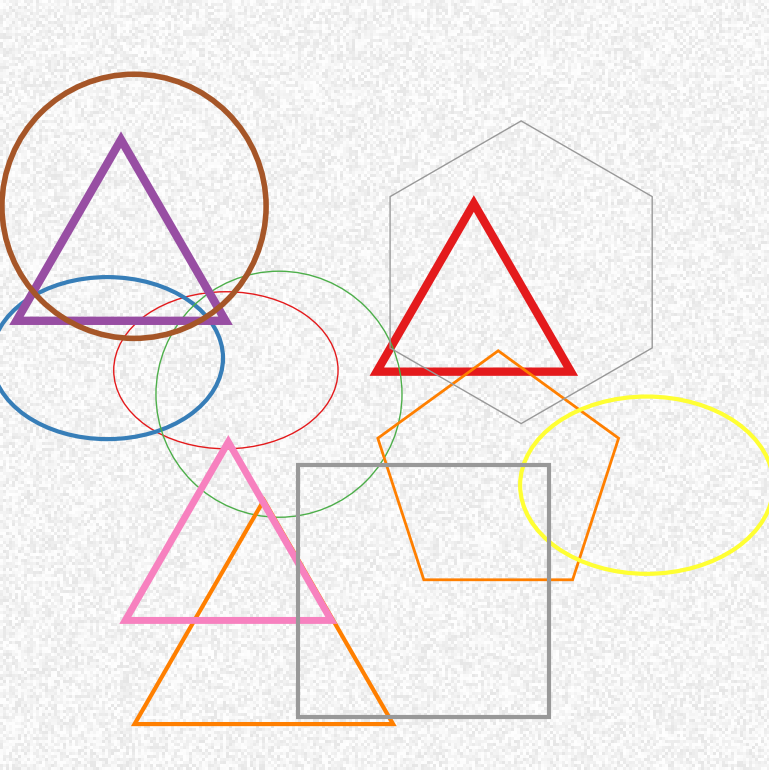[{"shape": "triangle", "thickness": 3, "radius": 0.73, "center": [0.615, 0.59]}, {"shape": "oval", "thickness": 0.5, "radius": 0.73, "center": [0.293, 0.519]}, {"shape": "oval", "thickness": 1.5, "radius": 0.75, "center": [0.139, 0.535]}, {"shape": "circle", "thickness": 0.5, "radius": 0.8, "center": [0.362, 0.488]}, {"shape": "triangle", "thickness": 3, "radius": 0.78, "center": [0.157, 0.662]}, {"shape": "pentagon", "thickness": 1, "radius": 0.82, "center": [0.647, 0.38]}, {"shape": "triangle", "thickness": 1.5, "radius": 0.97, "center": [0.343, 0.157]}, {"shape": "oval", "thickness": 1.5, "radius": 0.82, "center": [0.84, 0.37]}, {"shape": "circle", "thickness": 2, "radius": 0.86, "center": [0.174, 0.732]}, {"shape": "triangle", "thickness": 2.5, "radius": 0.77, "center": [0.297, 0.272]}, {"shape": "hexagon", "thickness": 0.5, "radius": 0.98, "center": [0.677, 0.646]}, {"shape": "square", "thickness": 1.5, "radius": 0.82, "center": [0.55, 0.233]}]